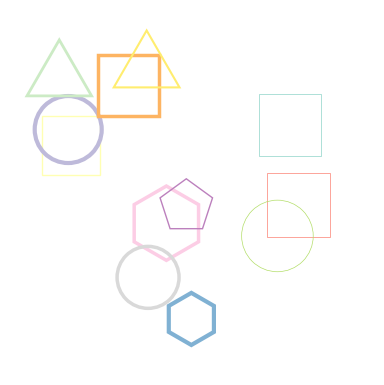[{"shape": "square", "thickness": 0.5, "radius": 0.41, "center": [0.754, 0.675]}, {"shape": "square", "thickness": 1, "radius": 0.38, "center": [0.185, 0.622]}, {"shape": "circle", "thickness": 3, "radius": 0.44, "center": [0.177, 0.664]}, {"shape": "square", "thickness": 0.5, "radius": 0.41, "center": [0.776, 0.467]}, {"shape": "hexagon", "thickness": 3, "radius": 0.34, "center": [0.497, 0.172]}, {"shape": "square", "thickness": 2.5, "radius": 0.4, "center": [0.334, 0.778]}, {"shape": "circle", "thickness": 0.5, "radius": 0.46, "center": [0.721, 0.387]}, {"shape": "hexagon", "thickness": 2.5, "radius": 0.48, "center": [0.432, 0.42]}, {"shape": "circle", "thickness": 2.5, "radius": 0.4, "center": [0.385, 0.28]}, {"shape": "pentagon", "thickness": 1, "radius": 0.36, "center": [0.484, 0.464]}, {"shape": "triangle", "thickness": 2, "radius": 0.48, "center": [0.154, 0.799]}, {"shape": "triangle", "thickness": 1.5, "radius": 0.49, "center": [0.381, 0.822]}]